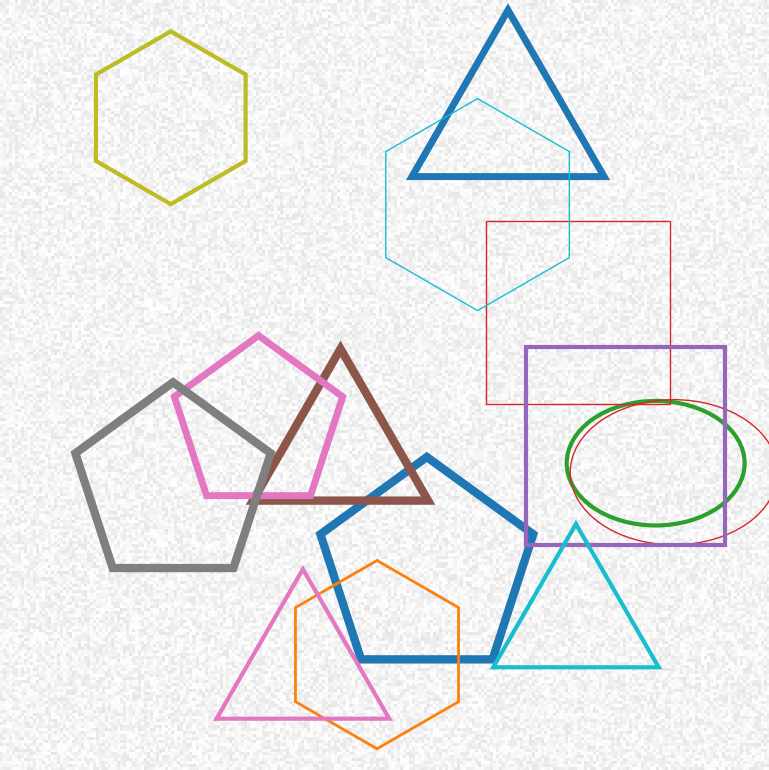[{"shape": "pentagon", "thickness": 3, "radius": 0.73, "center": [0.554, 0.261]}, {"shape": "triangle", "thickness": 2.5, "radius": 0.72, "center": [0.66, 0.843]}, {"shape": "hexagon", "thickness": 1, "radius": 0.61, "center": [0.49, 0.15]}, {"shape": "oval", "thickness": 1.5, "radius": 0.58, "center": [0.852, 0.398]}, {"shape": "square", "thickness": 0.5, "radius": 0.6, "center": [0.75, 0.594]}, {"shape": "oval", "thickness": 0.5, "radius": 0.67, "center": [0.875, 0.387]}, {"shape": "square", "thickness": 1.5, "radius": 0.64, "center": [0.813, 0.421]}, {"shape": "triangle", "thickness": 3, "radius": 0.66, "center": [0.442, 0.416]}, {"shape": "pentagon", "thickness": 2.5, "radius": 0.57, "center": [0.336, 0.449]}, {"shape": "triangle", "thickness": 1.5, "radius": 0.65, "center": [0.393, 0.131]}, {"shape": "pentagon", "thickness": 3, "radius": 0.67, "center": [0.225, 0.37]}, {"shape": "hexagon", "thickness": 1.5, "radius": 0.56, "center": [0.222, 0.847]}, {"shape": "triangle", "thickness": 1.5, "radius": 0.62, "center": [0.748, 0.195]}, {"shape": "hexagon", "thickness": 0.5, "radius": 0.69, "center": [0.62, 0.734]}]